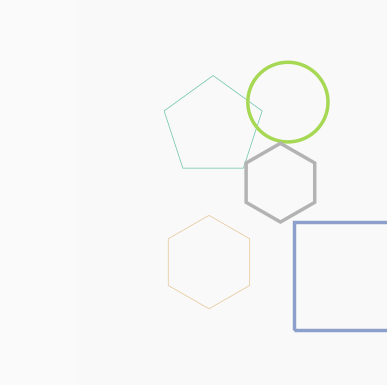[{"shape": "pentagon", "thickness": 0.5, "radius": 0.66, "center": [0.55, 0.671]}, {"shape": "square", "thickness": 2.5, "radius": 0.7, "center": [0.898, 0.283]}, {"shape": "circle", "thickness": 2.5, "radius": 0.52, "center": [0.743, 0.735]}, {"shape": "hexagon", "thickness": 0.5, "radius": 0.61, "center": [0.539, 0.319]}, {"shape": "hexagon", "thickness": 2.5, "radius": 0.51, "center": [0.724, 0.526]}]